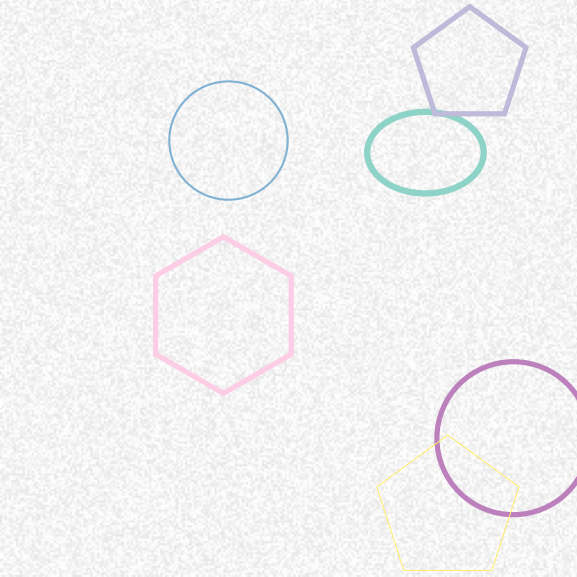[{"shape": "oval", "thickness": 3, "radius": 0.5, "center": [0.737, 0.735]}, {"shape": "pentagon", "thickness": 2.5, "radius": 0.51, "center": [0.813, 0.885]}, {"shape": "circle", "thickness": 1, "radius": 0.51, "center": [0.396, 0.756]}, {"shape": "hexagon", "thickness": 2.5, "radius": 0.68, "center": [0.387, 0.454]}, {"shape": "circle", "thickness": 2.5, "radius": 0.66, "center": [0.889, 0.24]}, {"shape": "pentagon", "thickness": 0.5, "radius": 0.65, "center": [0.776, 0.116]}]